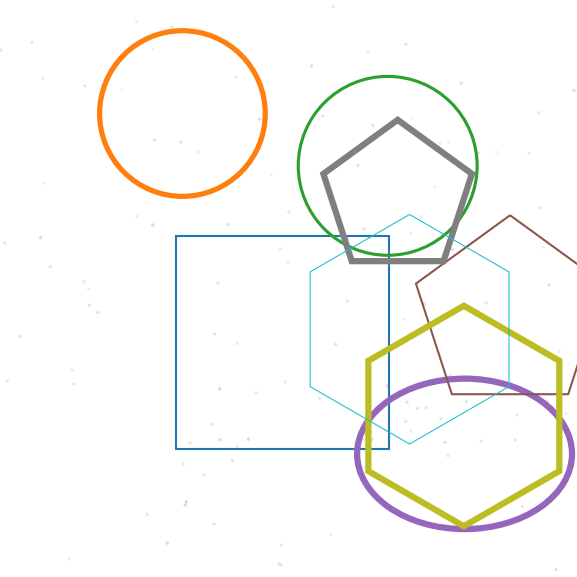[{"shape": "square", "thickness": 1, "radius": 0.92, "center": [0.489, 0.406]}, {"shape": "circle", "thickness": 2.5, "radius": 0.72, "center": [0.316, 0.803]}, {"shape": "circle", "thickness": 1.5, "radius": 0.77, "center": [0.671, 0.712]}, {"shape": "oval", "thickness": 3, "radius": 0.93, "center": [0.804, 0.213]}, {"shape": "pentagon", "thickness": 1, "radius": 0.86, "center": [0.883, 0.455]}, {"shape": "pentagon", "thickness": 3, "radius": 0.68, "center": [0.689, 0.656]}, {"shape": "hexagon", "thickness": 3, "radius": 0.95, "center": [0.803, 0.279]}, {"shape": "hexagon", "thickness": 0.5, "radius": 0.99, "center": [0.709, 0.429]}]